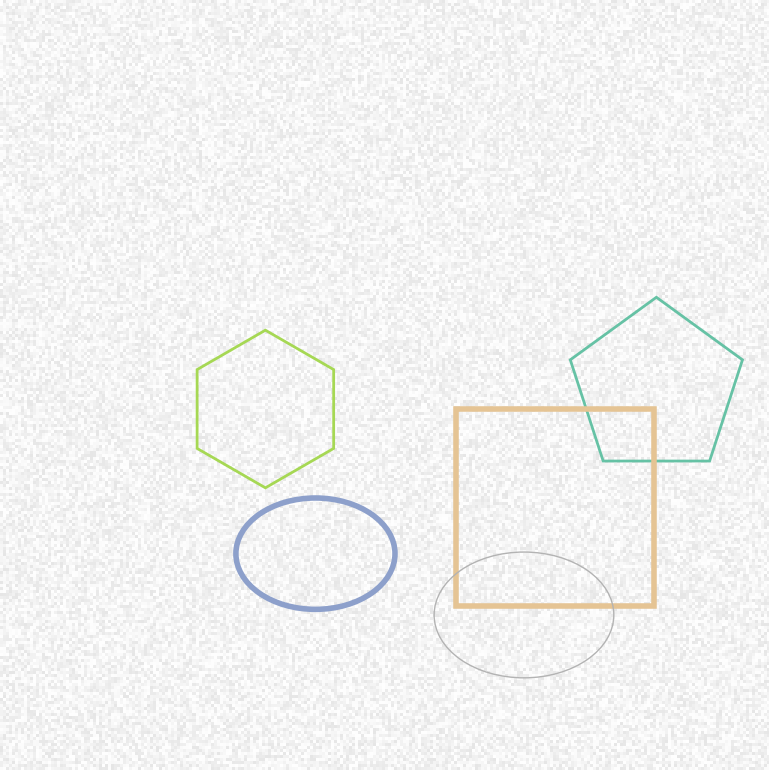[{"shape": "pentagon", "thickness": 1, "radius": 0.59, "center": [0.852, 0.496]}, {"shape": "oval", "thickness": 2, "radius": 0.52, "center": [0.41, 0.281]}, {"shape": "hexagon", "thickness": 1, "radius": 0.51, "center": [0.345, 0.469]}, {"shape": "square", "thickness": 2, "radius": 0.64, "center": [0.721, 0.341]}, {"shape": "oval", "thickness": 0.5, "radius": 0.58, "center": [0.68, 0.201]}]